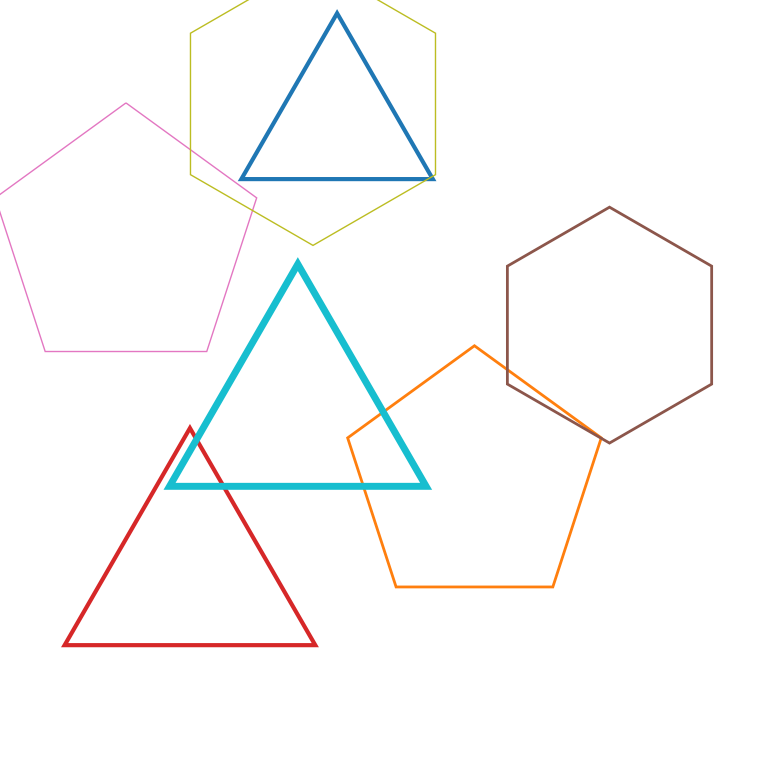[{"shape": "triangle", "thickness": 1.5, "radius": 0.72, "center": [0.438, 0.839]}, {"shape": "pentagon", "thickness": 1, "radius": 0.87, "center": [0.616, 0.378]}, {"shape": "triangle", "thickness": 1.5, "radius": 0.94, "center": [0.247, 0.256]}, {"shape": "hexagon", "thickness": 1, "radius": 0.77, "center": [0.792, 0.578]}, {"shape": "pentagon", "thickness": 0.5, "radius": 0.89, "center": [0.164, 0.688]}, {"shape": "hexagon", "thickness": 0.5, "radius": 0.92, "center": [0.406, 0.865]}, {"shape": "triangle", "thickness": 2.5, "radius": 0.96, "center": [0.387, 0.465]}]